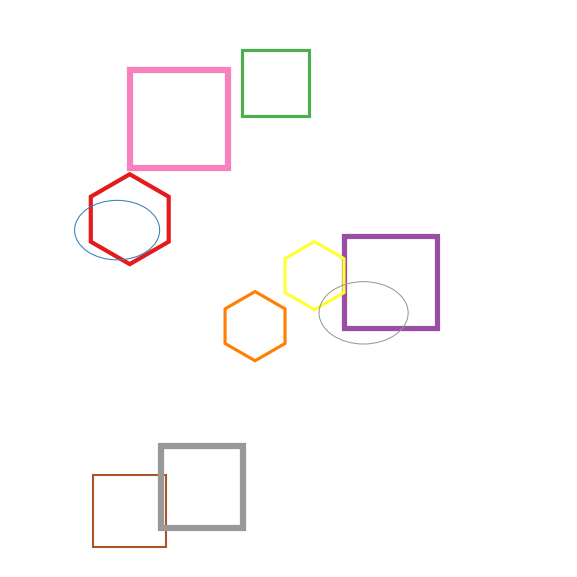[{"shape": "hexagon", "thickness": 2, "radius": 0.39, "center": [0.225, 0.62]}, {"shape": "oval", "thickness": 0.5, "radius": 0.37, "center": [0.203, 0.601]}, {"shape": "square", "thickness": 1.5, "radius": 0.29, "center": [0.477, 0.855]}, {"shape": "square", "thickness": 2.5, "radius": 0.4, "center": [0.677, 0.511]}, {"shape": "hexagon", "thickness": 1.5, "radius": 0.3, "center": [0.442, 0.434]}, {"shape": "hexagon", "thickness": 1.5, "radius": 0.29, "center": [0.544, 0.522]}, {"shape": "square", "thickness": 1, "radius": 0.31, "center": [0.224, 0.114]}, {"shape": "square", "thickness": 3, "radius": 0.42, "center": [0.31, 0.793]}, {"shape": "square", "thickness": 3, "radius": 0.36, "center": [0.35, 0.156]}, {"shape": "oval", "thickness": 0.5, "radius": 0.39, "center": [0.63, 0.457]}]